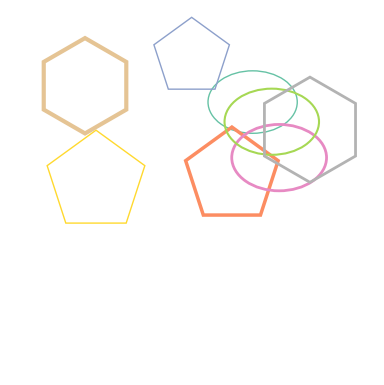[{"shape": "oval", "thickness": 1, "radius": 0.58, "center": [0.656, 0.735]}, {"shape": "pentagon", "thickness": 2.5, "radius": 0.63, "center": [0.602, 0.544]}, {"shape": "pentagon", "thickness": 1, "radius": 0.52, "center": [0.498, 0.852]}, {"shape": "oval", "thickness": 2, "radius": 0.62, "center": [0.725, 0.591]}, {"shape": "oval", "thickness": 1.5, "radius": 0.61, "center": [0.706, 0.684]}, {"shape": "pentagon", "thickness": 1, "radius": 0.67, "center": [0.249, 0.528]}, {"shape": "hexagon", "thickness": 3, "radius": 0.62, "center": [0.221, 0.777]}, {"shape": "hexagon", "thickness": 2, "radius": 0.68, "center": [0.805, 0.663]}]